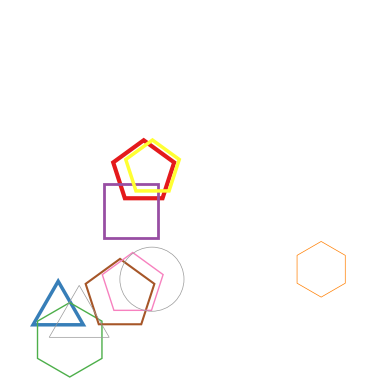[{"shape": "pentagon", "thickness": 3, "radius": 0.42, "center": [0.373, 0.552]}, {"shape": "triangle", "thickness": 2.5, "radius": 0.38, "center": [0.151, 0.194]}, {"shape": "hexagon", "thickness": 1, "radius": 0.48, "center": [0.181, 0.117]}, {"shape": "square", "thickness": 2, "radius": 0.35, "center": [0.341, 0.452]}, {"shape": "hexagon", "thickness": 0.5, "radius": 0.36, "center": [0.834, 0.301]}, {"shape": "pentagon", "thickness": 2.5, "radius": 0.37, "center": [0.396, 0.563]}, {"shape": "pentagon", "thickness": 1.5, "radius": 0.47, "center": [0.312, 0.234]}, {"shape": "pentagon", "thickness": 1, "radius": 0.42, "center": [0.345, 0.261]}, {"shape": "triangle", "thickness": 0.5, "radius": 0.45, "center": [0.206, 0.169]}, {"shape": "circle", "thickness": 0.5, "radius": 0.42, "center": [0.395, 0.275]}]